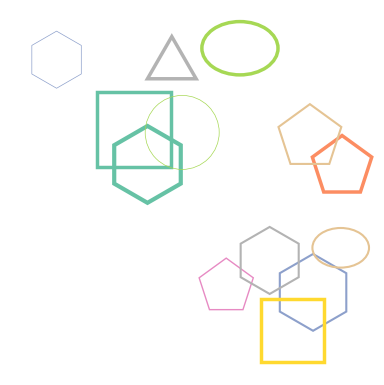[{"shape": "hexagon", "thickness": 3, "radius": 0.5, "center": [0.383, 0.573]}, {"shape": "square", "thickness": 2.5, "radius": 0.48, "center": [0.348, 0.663]}, {"shape": "pentagon", "thickness": 2.5, "radius": 0.41, "center": [0.888, 0.567]}, {"shape": "hexagon", "thickness": 1.5, "radius": 0.5, "center": [0.813, 0.241]}, {"shape": "hexagon", "thickness": 0.5, "radius": 0.37, "center": [0.147, 0.845]}, {"shape": "pentagon", "thickness": 1, "radius": 0.37, "center": [0.588, 0.256]}, {"shape": "oval", "thickness": 2.5, "radius": 0.49, "center": [0.623, 0.875]}, {"shape": "circle", "thickness": 0.5, "radius": 0.48, "center": [0.473, 0.656]}, {"shape": "square", "thickness": 2.5, "radius": 0.41, "center": [0.759, 0.142]}, {"shape": "oval", "thickness": 1.5, "radius": 0.37, "center": [0.885, 0.356]}, {"shape": "pentagon", "thickness": 1.5, "radius": 0.43, "center": [0.805, 0.644]}, {"shape": "triangle", "thickness": 2.5, "radius": 0.37, "center": [0.446, 0.832]}, {"shape": "hexagon", "thickness": 1.5, "radius": 0.44, "center": [0.7, 0.324]}]